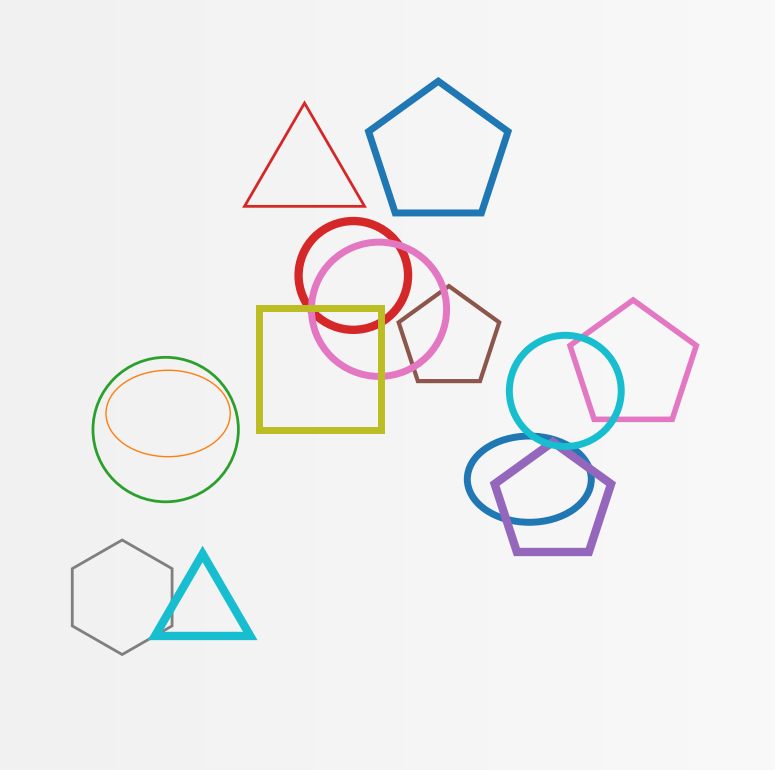[{"shape": "oval", "thickness": 2.5, "radius": 0.4, "center": [0.683, 0.378]}, {"shape": "pentagon", "thickness": 2.5, "radius": 0.47, "center": [0.566, 0.8]}, {"shape": "oval", "thickness": 0.5, "radius": 0.4, "center": [0.217, 0.463]}, {"shape": "circle", "thickness": 1, "radius": 0.47, "center": [0.214, 0.442]}, {"shape": "circle", "thickness": 3, "radius": 0.35, "center": [0.456, 0.642]}, {"shape": "triangle", "thickness": 1, "radius": 0.45, "center": [0.393, 0.777]}, {"shape": "pentagon", "thickness": 3, "radius": 0.39, "center": [0.713, 0.347]}, {"shape": "pentagon", "thickness": 1.5, "radius": 0.34, "center": [0.579, 0.56]}, {"shape": "circle", "thickness": 2.5, "radius": 0.44, "center": [0.489, 0.598]}, {"shape": "pentagon", "thickness": 2, "radius": 0.43, "center": [0.817, 0.525]}, {"shape": "hexagon", "thickness": 1, "radius": 0.37, "center": [0.158, 0.224]}, {"shape": "square", "thickness": 2.5, "radius": 0.39, "center": [0.413, 0.521]}, {"shape": "triangle", "thickness": 3, "radius": 0.36, "center": [0.261, 0.21]}, {"shape": "circle", "thickness": 2.5, "radius": 0.36, "center": [0.729, 0.492]}]